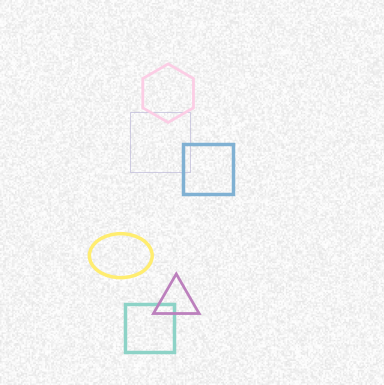[{"shape": "square", "thickness": 2.5, "radius": 0.32, "center": [0.389, 0.148]}, {"shape": "square", "thickness": 0.5, "radius": 0.39, "center": [0.416, 0.631]}, {"shape": "square", "thickness": 2.5, "radius": 0.33, "center": [0.541, 0.561]}, {"shape": "hexagon", "thickness": 2, "radius": 0.38, "center": [0.437, 0.758]}, {"shape": "triangle", "thickness": 2, "radius": 0.34, "center": [0.458, 0.22]}, {"shape": "oval", "thickness": 2.5, "radius": 0.41, "center": [0.314, 0.336]}]